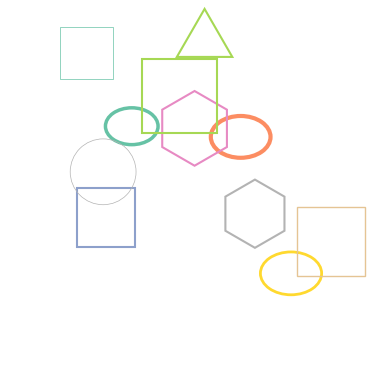[{"shape": "oval", "thickness": 2.5, "radius": 0.34, "center": [0.342, 0.672]}, {"shape": "square", "thickness": 0.5, "radius": 0.34, "center": [0.225, 0.862]}, {"shape": "oval", "thickness": 3, "radius": 0.39, "center": [0.625, 0.644]}, {"shape": "square", "thickness": 1.5, "radius": 0.38, "center": [0.275, 0.435]}, {"shape": "hexagon", "thickness": 1.5, "radius": 0.49, "center": [0.505, 0.667]}, {"shape": "square", "thickness": 1.5, "radius": 0.48, "center": [0.466, 0.751]}, {"shape": "triangle", "thickness": 1.5, "radius": 0.42, "center": [0.531, 0.894]}, {"shape": "oval", "thickness": 2, "radius": 0.4, "center": [0.756, 0.29]}, {"shape": "square", "thickness": 1, "radius": 0.44, "center": [0.86, 0.372]}, {"shape": "hexagon", "thickness": 1.5, "radius": 0.44, "center": [0.662, 0.445]}, {"shape": "circle", "thickness": 0.5, "radius": 0.43, "center": [0.268, 0.554]}]